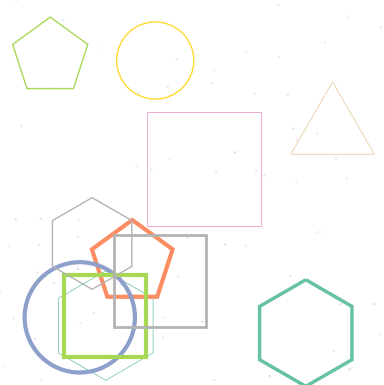[{"shape": "hexagon", "thickness": 0.5, "radius": 0.71, "center": [0.275, 0.154]}, {"shape": "hexagon", "thickness": 2.5, "radius": 0.69, "center": [0.794, 0.135]}, {"shape": "pentagon", "thickness": 3, "radius": 0.55, "center": [0.344, 0.318]}, {"shape": "circle", "thickness": 3, "radius": 0.72, "center": [0.207, 0.176]}, {"shape": "square", "thickness": 0.5, "radius": 0.74, "center": [0.53, 0.561]}, {"shape": "square", "thickness": 3, "radius": 0.53, "center": [0.274, 0.18]}, {"shape": "pentagon", "thickness": 1, "radius": 0.51, "center": [0.13, 0.853]}, {"shape": "circle", "thickness": 1, "radius": 0.5, "center": [0.403, 0.843]}, {"shape": "triangle", "thickness": 0.5, "radius": 0.63, "center": [0.864, 0.662]}, {"shape": "hexagon", "thickness": 1, "radius": 0.6, "center": [0.239, 0.368]}, {"shape": "square", "thickness": 2, "radius": 0.6, "center": [0.416, 0.27]}]